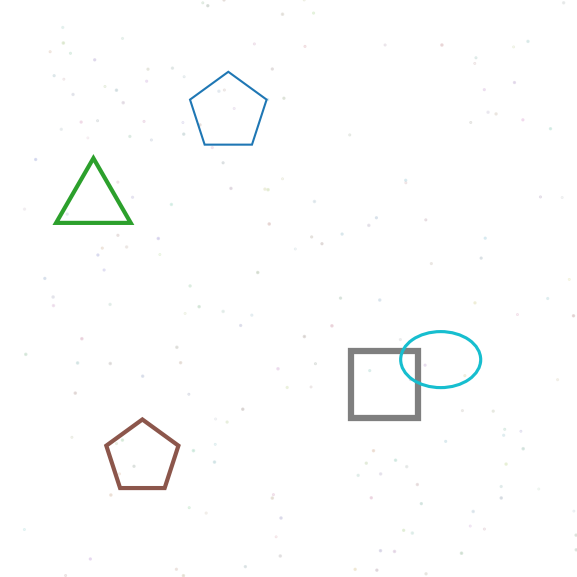[{"shape": "pentagon", "thickness": 1, "radius": 0.35, "center": [0.395, 0.805]}, {"shape": "triangle", "thickness": 2, "radius": 0.37, "center": [0.162, 0.65]}, {"shape": "pentagon", "thickness": 2, "radius": 0.33, "center": [0.247, 0.207]}, {"shape": "square", "thickness": 3, "radius": 0.29, "center": [0.666, 0.334]}, {"shape": "oval", "thickness": 1.5, "radius": 0.35, "center": [0.763, 0.376]}]